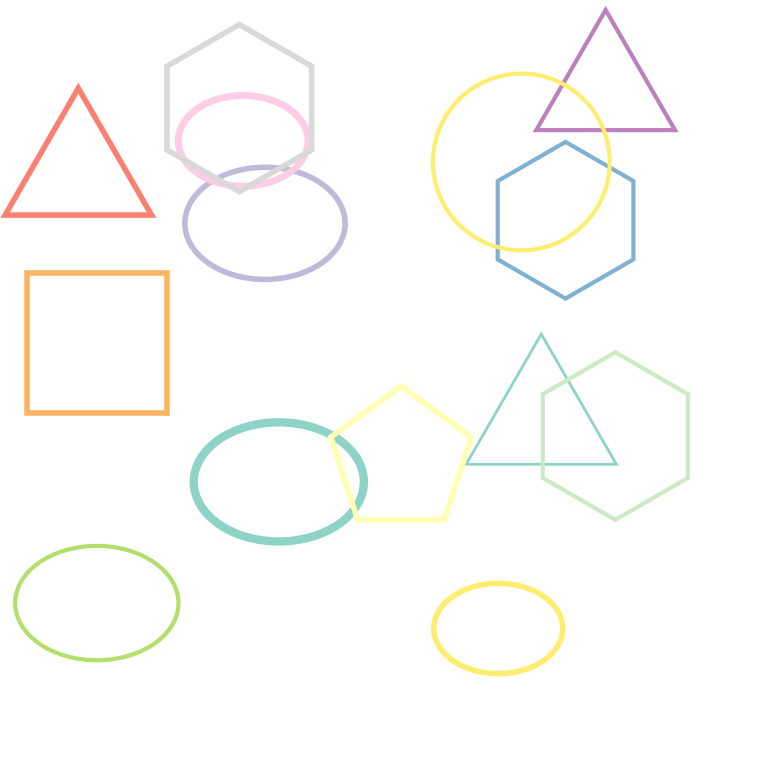[{"shape": "triangle", "thickness": 1, "radius": 0.56, "center": [0.703, 0.453]}, {"shape": "oval", "thickness": 3, "radius": 0.55, "center": [0.362, 0.374]}, {"shape": "pentagon", "thickness": 2, "radius": 0.48, "center": [0.521, 0.403]}, {"shape": "oval", "thickness": 2, "radius": 0.52, "center": [0.344, 0.71]}, {"shape": "triangle", "thickness": 2, "radius": 0.55, "center": [0.102, 0.776]}, {"shape": "hexagon", "thickness": 1.5, "radius": 0.51, "center": [0.734, 0.714]}, {"shape": "square", "thickness": 2, "radius": 0.45, "center": [0.126, 0.555]}, {"shape": "oval", "thickness": 1.5, "radius": 0.53, "center": [0.126, 0.217]}, {"shape": "oval", "thickness": 2.5, "radius": 0.42, "center": [0.316, 0.817]}, {"shape": "hexagon", "thickness": 2, "radius": 0.54, "center": [0.311, 0.86]}, {"shape": "triangle", "thickness": 1.5, "radius": 0.52, "center": [0.787, 0.883]}, {"shape": "hexagon", "thickness": 1.5, "radius": 0.54, "center": [0.799, 0.434]}, {"shape": "oval", "thickness": 2, "radius": 0.42, "center": [0.647, 0.184]}, {"shape": "circle", "thickness": 1.5, "radius": 0.57, "center": [0.677, 0.79]}]